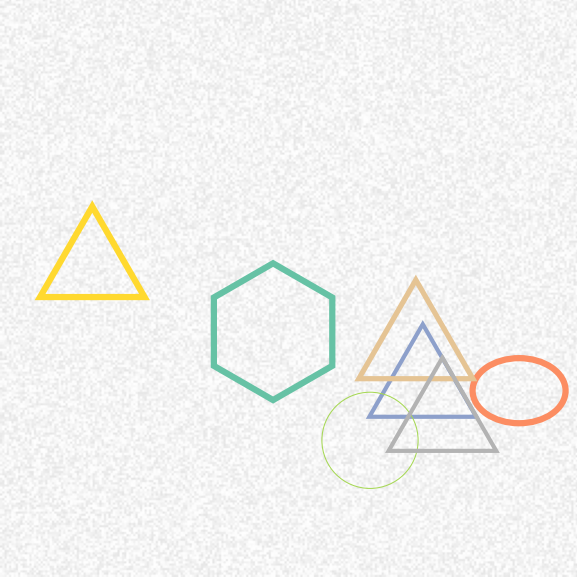[{"shape": "hexagon", "thickness": 3, "radius": 0.59, "center": [0.473, 0.425]}, {"shape": "oval", "thickness": 3, "radius": 0.4, "center": [0.899, 0.323]}, {"shape": "triangle", "thickness": 2, "radius": 0.53, "center": [0.732, 0.331]}, {"shape": "circle", "thickness": 0.5, "radius": 0.42, "center": [0.641, 0.237]}, {"shape": "triangle", "thickness": 3, "radius": 0.52, "center": [0.16, 0.537]}, {"shape": "triangle", "thickness": 2.5, "radius": 0.57, "center": [0.72, 0.4]}, {"shape": "triangle", "thickness": 2, "radius": 0.54, "center": [0.766, 0.272]}]